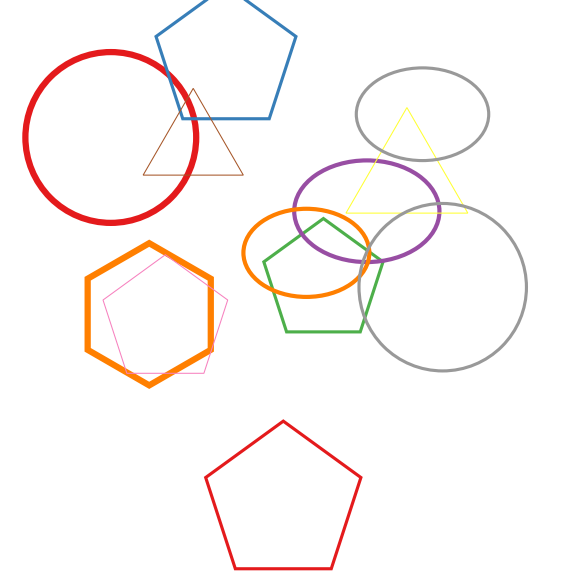[{"shape": "circle", "thickness": 3, "radius": 0.74, "center": [0.192, 0.761]}, {"shape": "pentagon", "thickness": 1.5, "radius": 0.71, "center": [0.491, 0.129]}, {"shape": "pentagon", "thickness": 1.5, "radius": 0.64, "center": [0.391, 0.897]}, {"shape": "pentagon", "thickness": 1.5, "radius": 0.54, "center": [0.56, 0.512]}, {"shape": "oval", "thickness": 2, "radius": 0.63, "center": [0.635, 0.633]}, {"shape": "hexagon", "thickness": 3, "radius": 0.62, "center": [0.258, 0.455]}, {"shape": "oval", "thickness": 2, "radius": 0.55, "center": [0.531, 0.561]}, {"shape": "triangle", "thickness": 0.5, "radius": 0.61, "center": [0.705, 0.691]}, {"shape": "triangle", "thickness": 0.5, "radius": 0.5, "center": [0.335, 0.746]}, {"shape": "pentagon", "thickness": 0.5, "radius": 0.57, "center": [0.286, 0.445]}, {"shape": "oval", "thickness": 1.5, "radius": 0.57, "center": [0.732, 0.801]}, {"shape": "circle", "thickness": 1.5, "radius": 0.72, "center": [0.767, 0.502]}]